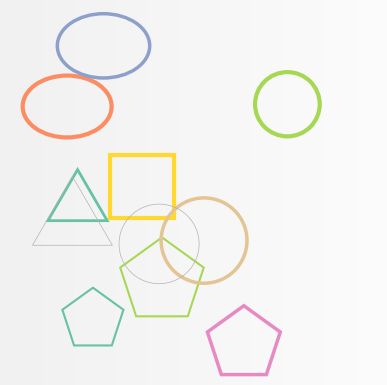[{"shape": "triangle", "thickness": 2, "radius": 0.44, "center": [0.2, 0.471]}, {"shape": "pentagon", "thickness": 1.5, "radius": 0.41, "center": [0.24, 0.17]}, {"shape": "oval", "thickness": 3, "radius": 0.57, "center": [0.173, 0.723]}, {"shape": "oval", "thickness": 2.5, "radius": 0.6, "center": [0.267, 0.881]}, {"shape": "pentagon", "thickness": 2.5, "radius": 0.49, "center": [0.629, 0.107]}, {"shape": "pentagon", "thickness": 1.5, "radius": 0.57, "center": [0.418, 0.27]}, {"shape": "circle", "thickness": 3, "radius": 0.42, "center": [0.742, 0.729]}, {"shape": "square", "thickness": 3, "radius": 0.41, "center": [0.367, 0.516]}, {"shape": "circle", "thickness": 2.5, "radius": 0.55, "center": [0.527, 0.375]}, {"shape": "triangle", "thickness": 0.5, "radius": 0.6, "center": [0.187, 0.422]}, {"shape": "circle", "thickness": 0.5, "radius": 0.52, "center": [0.41, 0.366]}]